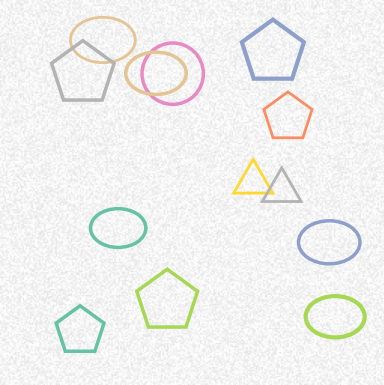[{"shape": "pentagon", "thickness": 2.5, "radius": 0.33, "center": [0.208, 0.141]}, {"shape": "oval", "thickness": 2.5, "radius": 0.36, "center": [0.307, 0.408]}, {"shape": "pentagon", "thickness": 2, "radius": 0.33, "center": [0.748, 0.695]}, {"shape": "pentagon", "thickness": 3, "radius": 0.42, "center": [0.709, 0.864]}, {"shape": "oval", "thickness": 2.5, "radius": 0.4, "center": [0.855, 0.371]}, {"shape": "circle", "thickness": 2.5, "radius": 0.4, "center": [0.449, 0.809]}, {"shape": "pentagon", "thickness": 2.5, "radius": 0.42, "center": [0.434, 0.218]}, {"shape": "oval", "thickness": 3, "radius": 0.38, "center": [0.871, 0.177]}, {"shape": "triangle", "thickness": 2, "radius": 0.29, "center": [0.658, 0.528]}, {"shape": "oval", "thickness": 2.5, "radius": 0.39, "center": [0.405, 0.81]}, {"shape": "oval", "thickness": 2, "radius": 0.42, "center": [0.267, 0.896]}, {"shape": "pentagon", "thickness": 2.5, "radius": 0.43, "center": [0.215, 0.809]}, {"shape": "triangle", "thickness": 2, "radius": 0.29, "center": [0.732, 0.506]}]